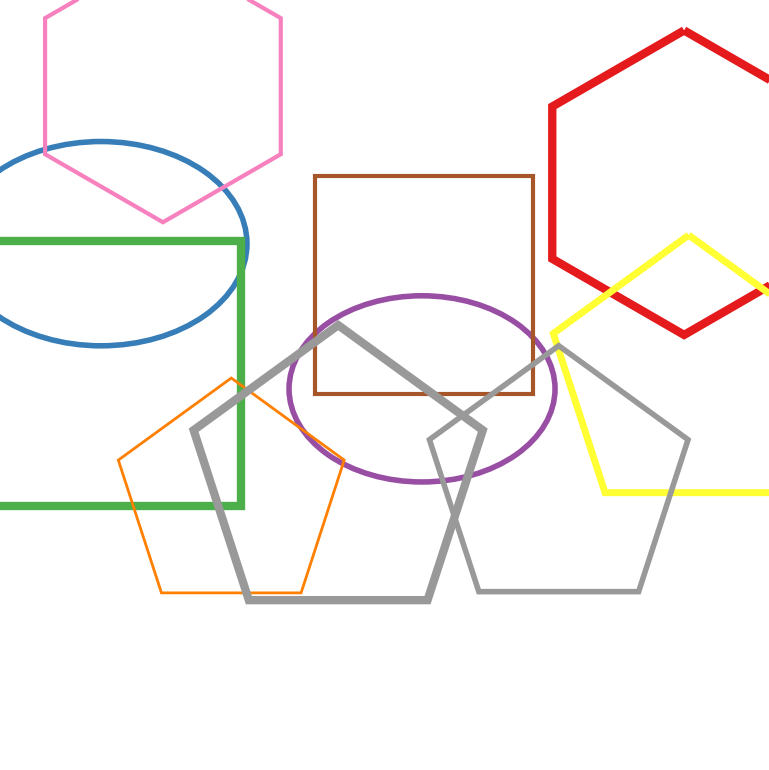[{"shape": "hexagon", "thickness": 3, "radius": 0.99, "center": [0.888, 0.763]}, {"shape": "oval", "thickness": 2, "radius": 0.95, "center": [0.131, 0.684]}, {"shape": "square", "thickness": 3, "radius": 0.86, "center": [0.142, 0.515]}, {"shape": "oval", "thickness": 2, "radius": 0.86, "center": [0.548, 0.495]}, {"shape": "pentagon", "thickness": 1, "radius": 0.77, "center": [0.3, 0.355]}, {"shape": "pentagon", "thickness": 2.5, "radius": 0.92, "center": [0.894, 0.51]}, {"shape": "square", "thickness": 1.5, "radius": 0.71, "center": [0.55, 0.629]}, {"shape": "hexagon", "thickness": 1.5, "radius": 0.88, "center": [0.212, 0.888]}, {"shape": "pentagon", "thickness": 2, "radius": 0.88, "center": [0.726, 0.374]}, {"shape": "pentagon", "thickness": 3, "radius": 0.99, "center": [0.439, 0.38]}]